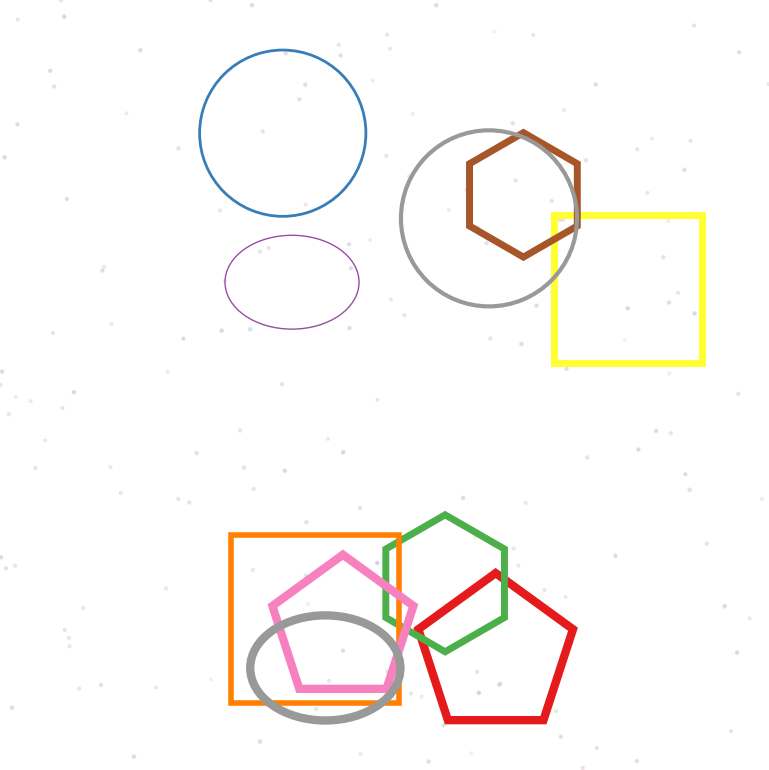[{"shape": "pentagon", "thickness": 3, "radius": 0.53, "center": [0.644, 0.15]}, {"shape": "circle", "thickness": 1, "radius": 0.54, "center": [0.367, 0.827]}, {"shape": "hexagon", "thickness": 2.5, "radius": 0.44, "center": [0.578, 0.242]}, {"shape": "oval", "thickness": 0.5, "radius": 0.44, "center": [0.379, 0.633]}, {"shape": "square", "thickness": 2, "radius": 0.55, "center": [0.409, 0.196]}, {"shape": "square", "thickness": 2.5, "radius": 0.48, "center": [0.815, 0.625]}, {"shape": "hexagon", "thickness": 2.5, "radius": 0.4, "center": [0.68, 0.747]}, {"shape": "pentagon", "thickness": 3, "radius": 0.48, "center": [0.445, 0.183]}, {"shape": "oval", "thickness": 3, "radius": 0.49, "center": [0.422, 0.133]}, {"shape": "circle", "thickness": 1.5, "radius": 0.57, "center": [0.635, 0.716]}]